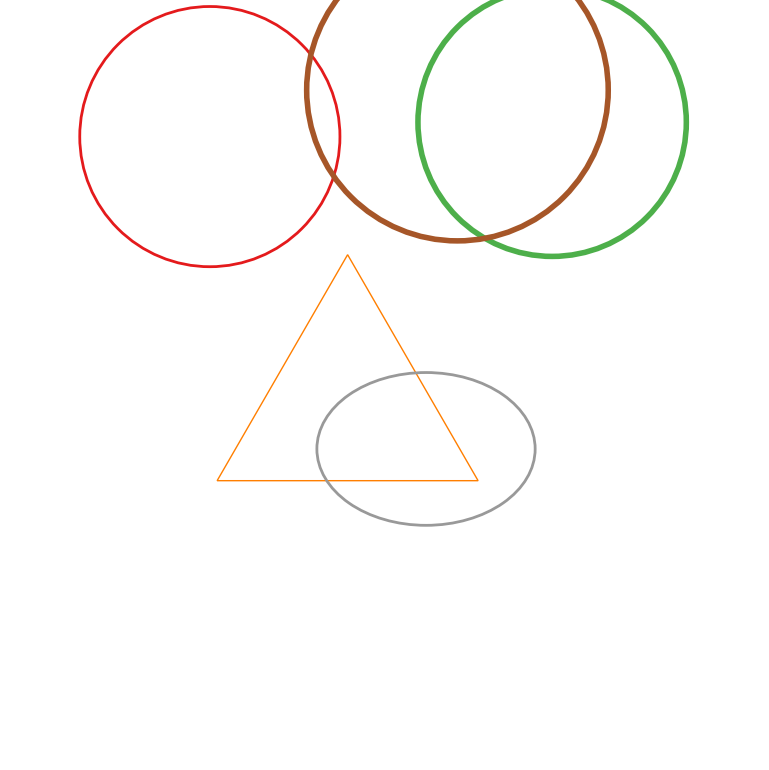[{"shape": "circle", "thickness": 1, "radius": 0.84, "center": [0.273, 0.823]}, {"shape": "circle", "thickness": 2, "radius": 0.87, "center": [0.717, 0.841]}, {"shape": "triangle", "thickness": 0.5, "radius": 0.98, "center": [0.451, 0.474]}, {"shape": "circle", "thickness": 2, "radius": 0.98, "center": [0.594, 0.883]}, {"shape": "oval", "thickness": 1, "radius": 0.71, "center": [0.553, 0.417]}]